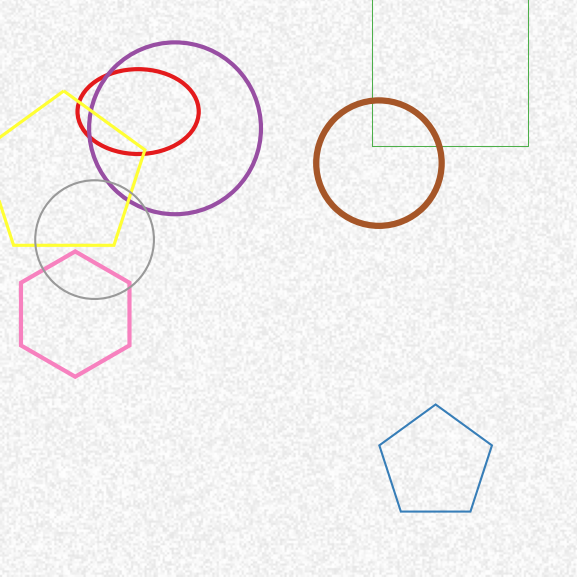[{"shape": "oval", "thickness": 2, "radius": 0.52, "center": [0.239, 0.806]}, {"shape": "pentagon", "thickness": 1, "radius": 0.51, "center": [0.754, 0.196]}, {"shape": "square", "thickness": 0.5, "radius": 0.68, "center": [0.78, 0.881]}, {"shape": "circle", "thickness": 2, "radius": 0.74, "center": [0.303, 0.777]}, {"shape": "pentagon", "thickness": 1.5, "radius": 0.74, "center": [0.11, 0.694]}, {"shape": "circle", "thickness": 3, "radius": 0.54, "center": [0.656, 0.717]}, {"shape": "hexagon", "thickness": 2, "radius": 0.54, "center": [0.13, 0.455]}, {"shape": "circle", "thickness": 1, "radius": 0.51, "center": [0.164, 0.584]}]